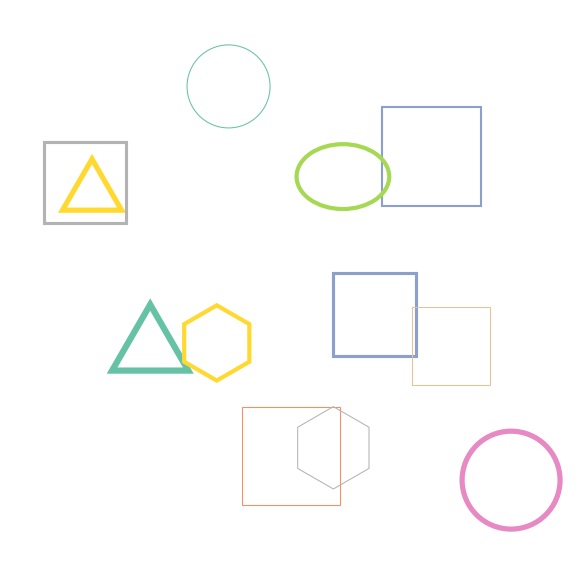[{"shape": "triangle", "thickness": 3, "radius": 0.38, "center": [0.26, 0.396]}, {"shape": "circle", "thickness": 0.5, "radius": 0.36, "center": [0.396, 0.849]}, {"shape": "square", "thickness": 0.5, "radius": 0.42, "center": [0.504, 0.21]}, {"shape": "square", "thickness": 1, "radius": 0.43, "center": [0.747, 0.728]}, {"shape": "square", "thickness": 1.5, "radius": 0.36, "center": [0.648, 0.454]}, {"shape": "circle", "thickness": 2.5, "radius": 0.42, "center": [0.885, 0.168]}, {"shape": "oval", "thickness": 2, "radius": 0.4, "center": [0.594, 0.693]}, {"shape": "hexagon", "thickness": 2, "radius": 0.33, "center": [0.375, 0.405]}, {"shape": "triangle", "thickness": 2.5, "radius": 0.3, "center": [0.159, 0.665]}, {"shape": "square", "thickness": 0.5, "radius": 0.34, "center": [0.781, 0.4]}, {"shape": "hexagon", "thickness": 0.5, "radius": 0.36, "center": [0.577, 0.224]}, {"shape": "square", "thickness": 1.5, "radius": 0.35, "center": [0.147, 0.683]}]